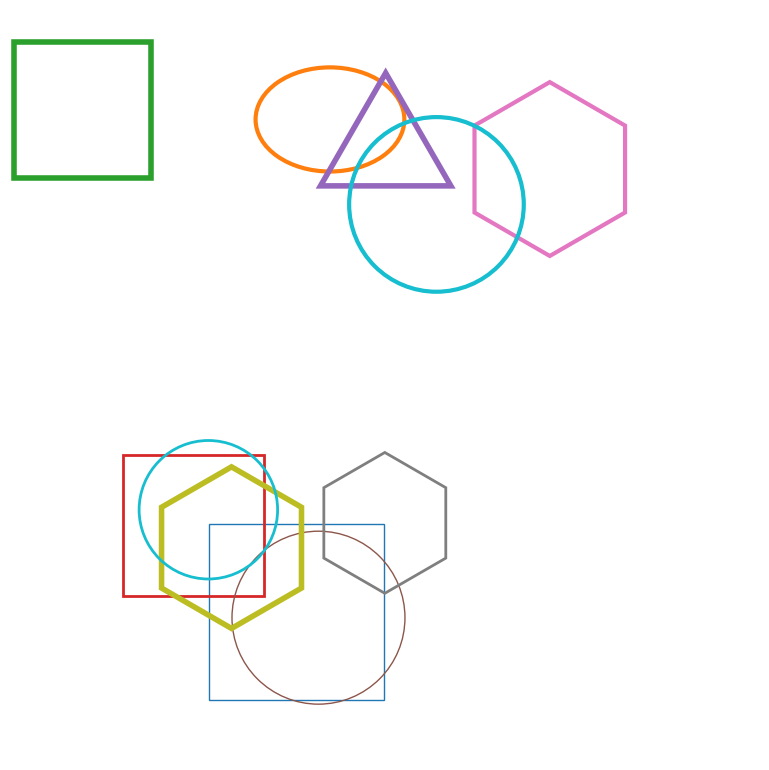[{"shape": "square", "thickness": 0.5, "radius": 0.57, "center": [0.385, 0.205]}, {"shape": "oval", "thickness": 1.5, "radius": 0.48, "center": [0.429, 0.845]}, {"shape": "square", "thickness": 2, "radius": 0.44, "center": [0.107, 0.857]}, {"shape": "square", "thickness": 1, "radius": 0.46, "center": [0.251, 0.317]}, {"shape": "triangle", "thickness": 2, "radius": 0.49, "center": [0.501, 0.807]}, {"shape": "circle", "thickness": 0.5, "radius": 0.56, "center": [0.414, 0.198]}, {"shape": "hexagon", "thickness": 1.5, "radius": 0.56, "center": [0.714, 0.78]}, {"shape": "hexagon", "thickness": 1, "radius": 0.46, "center": [0.5, 0.321]}, {"shape": "hexagon", "thickness": 2, "radius": 0.52, "center": [0.301, 0.289]}, {"shape": "circle", "thickness": 1.5, "radius": 0.57, "center": [0.567, 0.735]}, {"shape": "circle", "thickness": 1, "radius": 0.45, "center": [0.271, 0.338]}]